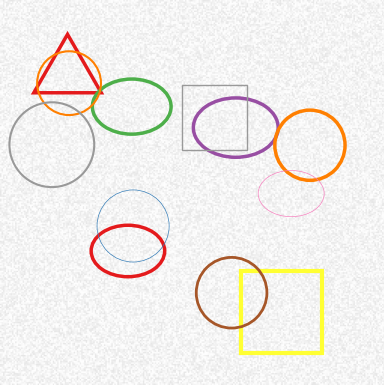[{"shape": "triangle", "thickness": 2.5, "radius": 0.51, "center": [0.175, 0.81]}, {"shape": "oval", "thickness": 2.5, "radius": 0.48, "center": [0.332, 0.348]}, {"shape": "circle", "thickness": 0.5, "radius": 0.47, "center": [0.346, 0.413]}, {"shape": "oval", "thickness": 2.5, "radius": 0.51, "center": [0.342, 0.723]}, {"shape": "oval", "thickness": 2.5, "radius": 0.55, "center": [0.612, 0.669]}, {"shape": "circle", "thickness": 2.5, "radius": 0.46, "center": [0.805, 0.623]}, {"shape": "circle", "thickness": 1.5, "radius": 0.41, "center": [0.179, 0.784]}, {"shape": "square", "thickness": 3, "radius": 0.53, "center": [0.731, 0.19]}, {"shape": "circle", "thickness": 2, "radius": 0.46, "center": [0.602, 0.24]}, {"shape": "oval", "thickness": 0.5, "radius": 0.43, "center": [0.756, 0.497]}, {"shape": "square", "thickness": 1, "radius": 0.42, "center": [0.558, 0.694]}, {"shape": "circle", "thickness": 1.5, "radius": 0.55, "center": [0.135, 0.624]}]